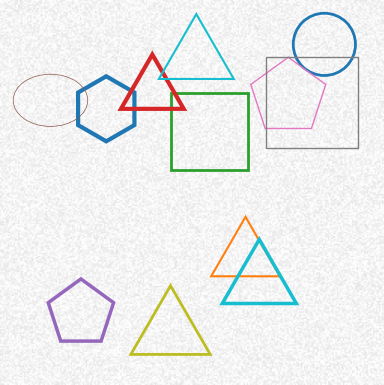[{"shape": "hexagon", "thickness": 3, "radius": 0.42, "center": [0.276, 0.717]}, {"shape": "circle", "thickness": 2, "radius": 0.4, "center": [0.842, 0.885]}, {"shape": "triangle", "thickness": 1.5, "radius": 0.51, "center": [0.638, 0.334]}, {"shape": "square", "thickness": 2, "radius": 0.5, "center": [0.544, 0.658]}, {"shape": "triangle", "thickness": 3, "radius": 0.47, "center": [0.396, 0.764]}, {"shape": "pentagon", "thickness": 2.5, "radius": 0.45, "center": [0.21, 0.186]}, {"shape": "oval", "thickness": 0.5, "radius": 0.48, "center": [0.131, 0.739]}, {"shape": "pentagon", "thickness": 1, "radius": 0.51, "center": [0.749, 0.749]}, {"shape": "square", "thickness": 1, "radius": 0.59, "center": [0.811, 0.734]}, {"shape": "triangle", "thickness": 2, "radius": 0.6, "center": [0.443, 0.139]}, {"shape": "triangle", "thickness": 2.5, "radius": 0.56, "center": [0.674, 0.267]}, {"shape": "triangle", "thickness": 1.5, "radius": 0.56, "center": [0.51, 0.851]}]